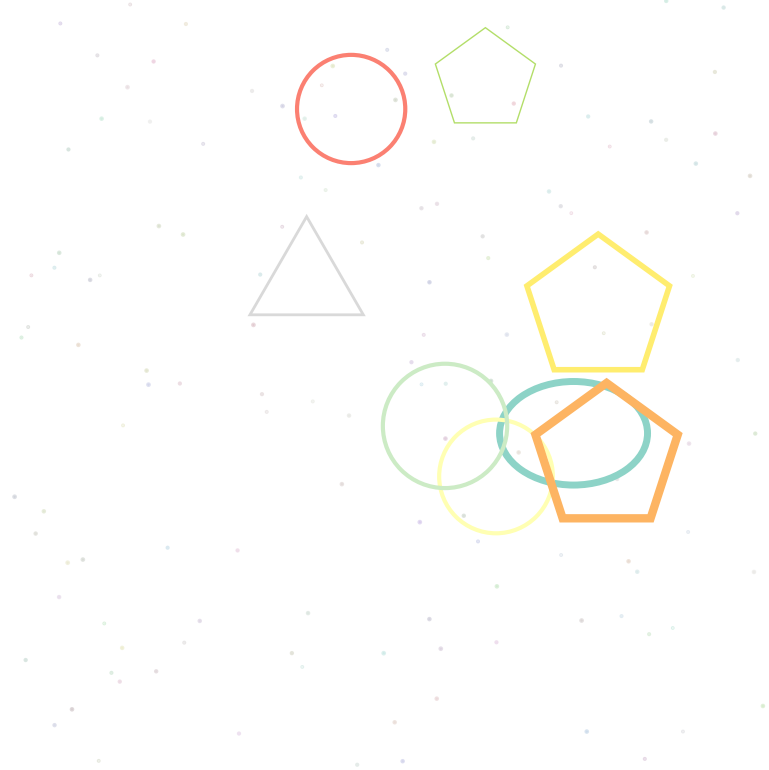[{"shape": "oval", "thickness": 2.5, "radius": 0.48, "center": [0.745, 0.437]}, {"shape": "circle", "thickness": 1.5, "radius": 0.37, "center": [0.644, 0.381]}, {"shape": "circle", "thickness": 1.5, "radius": 0.35, "center": [0.456, 0.858]}, {"shape": "pentagon", "thickness": 3, "radius": 0.49, "center": [0.788, 0.405]}, {"shape": "pentagon", "thickness": 0.5, "radius": 0.34, "center": [0.63, 0.896]}, {"shape": "triangle", "thickness": 1, "radius": 0.43, "center": [0.398, 0.634]}, {"shape": "circle", "thickness": 1.5, "radius": 0.4, "center": [0.578, 0.447]}, {"shape": "pentagon", "thickness": 2, "radius": 0.49, "center": [0.777, 0.599]}]